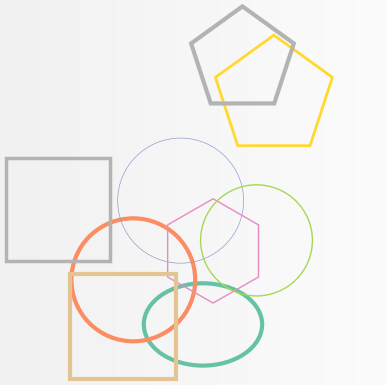[{"shape": "oval", "thickness": 3, "radius": 0.76, "center": [0.524, 0.157]}, {"shape": "circle", "thickness": 3, "radius": 0.8, "center": [0.344, 0.273]}, {"shape": "circle", "thickness": 0.5, "radius": 0.81, "center": [0.466, 0.479]}, {"shape": "hexagon", "thickness": 1, "radius": 0.68, "center": [0.55, 0.348]}, {"shape": "circle", "thickness": 1, "radius": 0.72, "center": [0.662, 0.376]}, {"shape": "pentagon", "thickness": 2, "radius": 0.79, "center": [0.707, 0.75]}, {"shape": "square", "thickness": 3, "radius": 0.68, "center": [0.318, 0.152]}, {"shape": "pentagon", "thickness": 3, "radius": 0.7, "center": [0.626, 0.844]}, {"shape": "square", "thickness": 2.5, "radius": 0.67, "center": [0.151, 0.457]}]